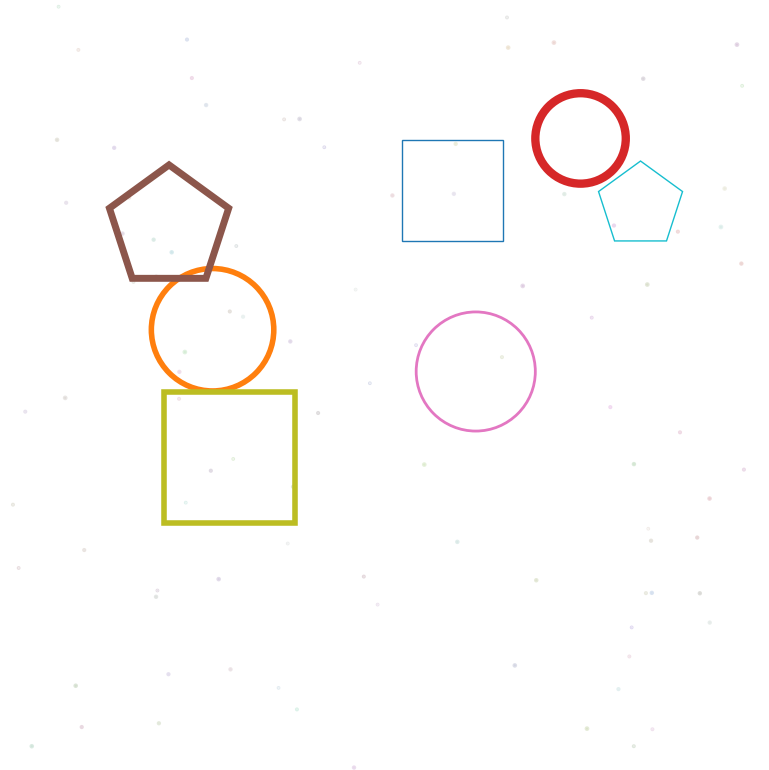[{"shape": "square", "thickness": 0.5, "radius": 0.33, "center": [0.588, 0.752]}, {"shape": "circle", "thickness": 2, "radius": 0.4, "center": [0.276, 0.572]}, {"shape": "circle", "thickness": 3, "radius": 0.29, "center": [0.754, 0.82]}, {"shape": "pentagon", "thickness": 2.5, "radius": 0.41, "center": [0.22, 0.704]}, {"shape": "circle", "thickness": 1, "radius": 0.39, "center": [0.618, 0.518]}, {"shape": "square", "thickness": 2, "radius": 0.43, "center": [0.297, 0.406]}, {"shape": "pentagon", "thickness": 0.5, "radius": 0.29, "center": [0.832, 0.734]}]